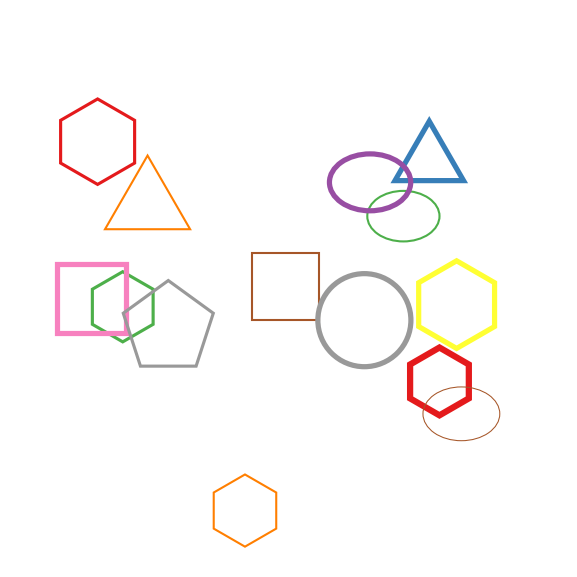[{"shape": "hexagon", "thickness": 3, "radius": 0.29, "center": [0.761, 0.339]}, {"shape": "hexagon", "thickness": 1.5, "radius": 0.37, "center": [0.169, 0.754]}, {"shape": "triangle", "thickness": 2.5, "radius": 0.34, "center": [0.743, 0.721]}, {"shape": "oval", "thickness": 1, "radius": 0.31, "center": [0.699, 0.625]}, {"shape": "hexagon", "thickness": 1.5, "radius": 0.3, "center": [0.213, 0.468]}, {"shape": "oval", "thickness": 2.5, "radius": 0.35, "center": [0.641, 0.683]}, {"shape": "triangle", "thickness": 1, "radius": 0.43, "center": [0.256, 0.645]}, {"shape": "hexagon", "thickness": 1, "radius": 0.31, "center": [0.424, 0.115]}, {"shape": "hexagon", "thickness": 2.5, "radius": 0.38, "center": [0.791, 0.472]}, {"shape": "oval", "thickness": 0.5, "radius": 0.33, "center": [0.799, 0.283]}, {"shape": "square", "thickness": 1, "radius": 0.29, "center": [0.494, 0.503]}, {"shape": "square", "thickness": 2.5, "radius": 0.3, "center": [0.159, 0.482]}, {"shape": "circle", "thickness": 2.5, "radius": 0.4, "center": [0.631, 0.445]}, {"shape": "pentagon", "thickness": 1.5, "radius": 0.41, "center": [0.291, 0.431]}]